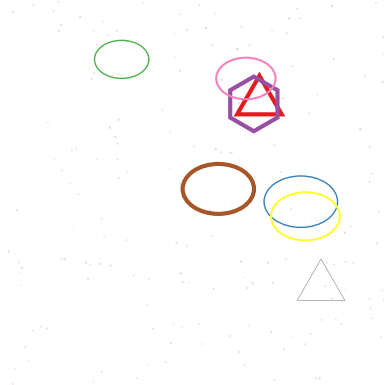[{"shape": "triangle", "thickness": 3, "radius": 0.33, "center": [0.674, 0.736]}, {"shape": "oval", "thickness": 1, "radius": 0.48, "center": [0.781, 0.476]}, {"shape": "oval", "thickness": 1, "radius": 0.35, "center": [0.316, 0.846]}, {"shape": "hexagon", "thickness": 3, "radius": 0.35, "center": [0.659, 0.73]}, {"shape": "oval", "thickness": 1.5, "radius": 0.45, "center": [0.793, 0.438]}, {"shape": "oval", "thickness": 3, "radius": 0.46, "center": [0.567, 0.509]}, {"shape": "oval", "thickness": 1.5, "radius": 0.39, "center": [0.639, 0.796]}, {"shape": "triangle", "thickness": 0.5, "radius": 0.36, "center": [0.834, 0.255]}]